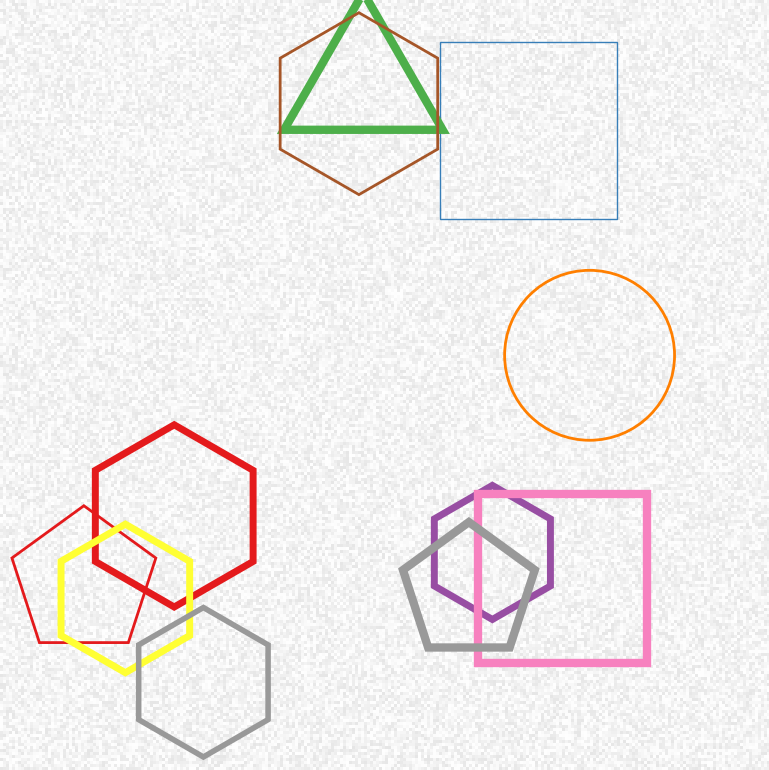[{"shape": "hexagon", "thickness": 2.5, "radius": 0.59, "center": [0.226, 0.33]}, {"shape": "pentagon", "thickness": 1, "radius": 0.49, "center": [0.109, 0.245]}, {"shape": "square", "thickness": 0.5, "radius": 0.57, "center": [0.686, 0.83]}, {"shape": "triangle", "thickness": 3, "radius": 0.59, "center": [0.472, 0.891]}, {"shape": "hexagon", "thickness": 2.5, "radius": 0.44, "center": [0.639, 0.283]}, {"shape": "circle", "thickness": 1, "radius": 0.55, "center": [0.766, 0.539]}, {"shape": "hexagon", "thickness": 2.5, "radius": 0.48, "center": [0.163, 0.223]}, {"shape": "hexagon", "thickness": 1, "radius": 0.59, "center": [0.466, 0.865]}, {"shape": "square", "thickness": 3, "radius": 0.55, "center": [0.73, 0.249]}, {"shape": "pentagon", "thickness": 3, "radius": 0.45, "center": [0.609, 0.232]}, {"shape": "hexagon", "thickness": 2, "radius": 0.49, "center": [0.264, 0.114]}]